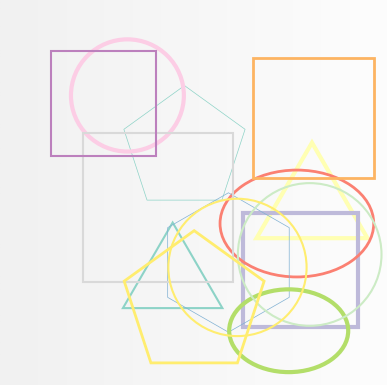[{"shape": "pentagon", "thickness": 0.5, "radius": 0.82, "center": [0.476, 0.613]}, {"shape": "triangle", "thickness": 1.5, "radius": 0.74, "center": [0.446, 0.274]}, {"shape": "triangle", "thickness": 3, "radius": 0.83, "center": [0.805, 0.464]}, {"shape": "square", "thickness": 3, "radius": 0.74, "center": [0.776, 0.299]}, {"shape": "oval", "thickness": 2, "radius": 0.99, "center": [0.766, 0.419]}, {"shape": "hexagon", "thickness": 0.5, "radius": 0.91, "center": [0.59, 0.318]}, {"shape": "square", "thickness": 2, "radius": 0.78, "center": [0.809, 0.693]}, {"shape": "oval", "thickness": 3, "radius": 0.77, "center": [0.745, 0.141]}, {"shape": "circle", "thickness": 3, "radius": 0.73, "center": [0.329, 0.752]}, {"shape": "square", "thickness": 1.5, "radius": 0.97, "center": [0.407, 0.461]}, {"shape": "square", "thickness": 1.5, "radius": 0.68, "center": [0.267, 0.732]}, {"shape": "circle", "thickness": 1.5, "radius": 0.93, "center": [0.799, 0.339]}, {"shape": "circle", "thickness": 1.5, "radius": 0.89, "center": [0.613, 0.305]}, {"shape": "pentagon", "thickness": 2, "radius": 0.95, "center": [0.501, 0.211]}]